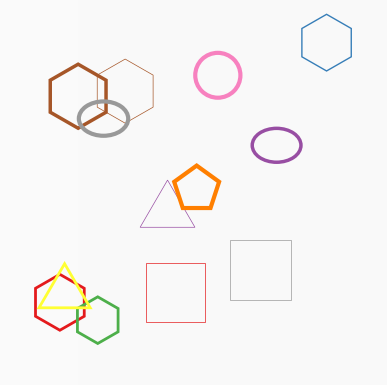[{"shape": "hexagon", "thickness": 2, "radius": 0.36, "center": [0.155, 0.215]}, {"shape": "square", "thickness": 0.5, "radius": 0.38, "center": [0.453, 0.241]}, {"shape": "hexagon", "thickness": 1, "radius": 0.37, "center": [0.843, 0.889]}, {"shape": "hexagon", "thickness": 2, "radius": 0.3, "center": [0.252, 0.168]}, {"shape": "triangle", "thickness": 0.5, "radius": 0.41, "center": [0.432, 0.451]}, {"shape": "oval", "thickness": 2.5, "radius": 0.31, "center": [0.714, 0.623]}, {"shape": "pentagon", "thickness": 3, "radius": 0.3, "center": [0.507, 0.509]}, {"shape": "triangle", "thickness": 2, "radius": 0.38, "center": [0.167, 0.239]}, {"shape": "hexagon", "thickness": 0.5, "radius": 0.42, "center": [0.323, 0.763]}, {"shape": "hexagon", "thickness": 2.5, "radius": 0.42, "center": [0.202, 0.75]}, {"shape": "circle", "thickness": 3, "radius": 0.29, "center": [0.562, 0.804]}, {"shape": "square", "thickness": 0.5, "radius": 0.39, "center": [0.672, 0.299]}, {"shape": "oval", "thickness": 3, "radius": 0.32, "center": [0.267, 0.692]}]